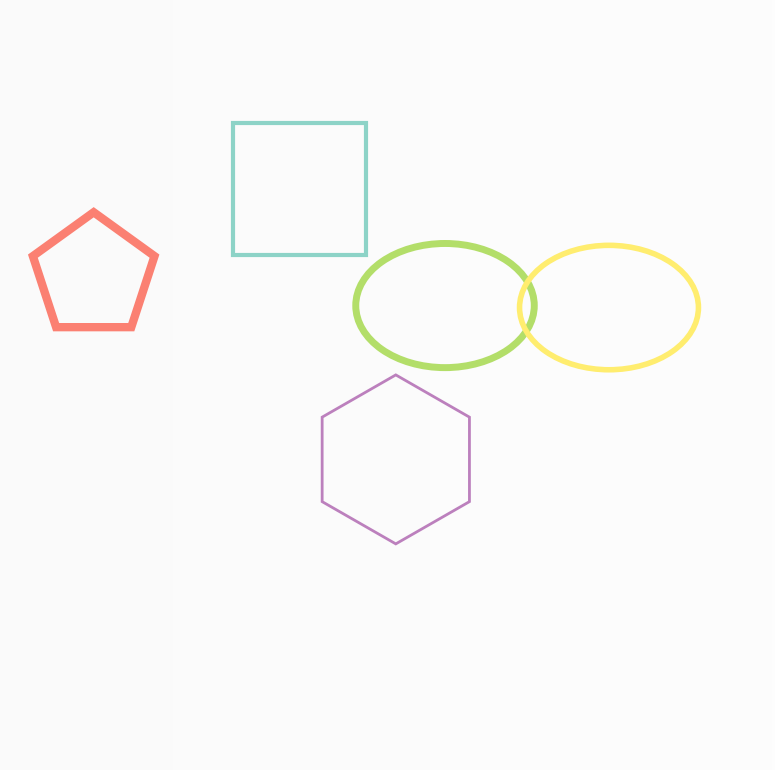[{"shape": "square", "thickness": 1.5, "radius": 0.43, "center": [0.386, 0.754]}, {"shape": "pentagon", "thickness": 3, "radius": 0.41, "center": [0.121, 0.642]}, {"shape": "oval", "thickness": 2.5, "radius": 0.58, "center": [0.574, 0.603]}, {"shape": "hexagon", "thickness": 1, "radius": 0.55, "center": [0.511, 0.403]}, {"shape": "oval", "thickness": 2, "radius": 0.58, "center": [0.786, 0.601]}]